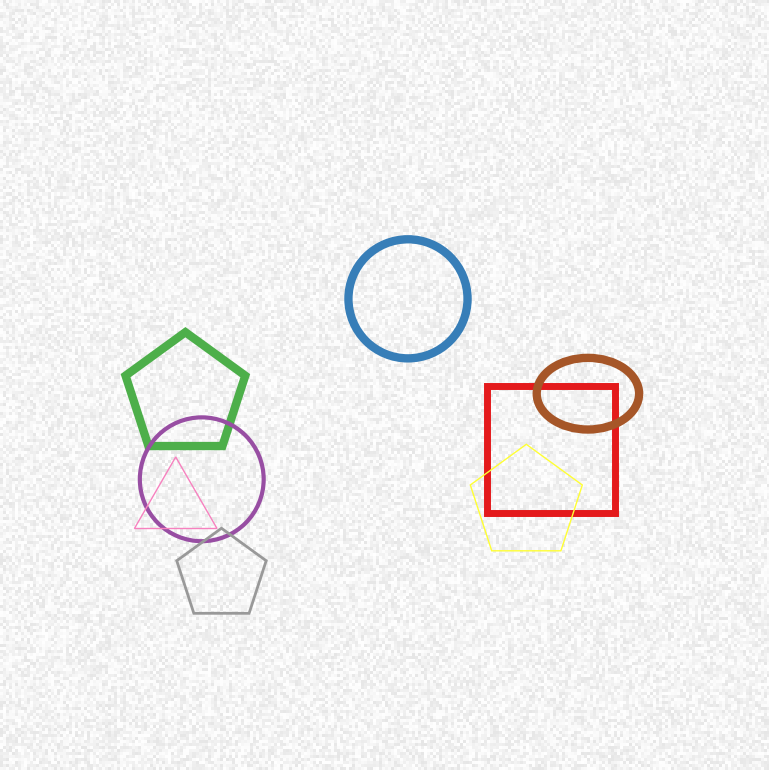[{"shape": "square", "thickness": 2.5, "radius": 0.41, "center": [0.716, 0.417]}, {"shape": "circle", "thickness": 3, "radius": 0.39, "center": [0.53, 0.612]}, {"shape": "pentagon", "thickness": 3, "radius": 0.41, "center": [0.241, 0.487]}, {"shape": "circle", "thickness": 1.5, "radius": 0.4, "center": [0.262, 0.378]}, {"shape": "pentagon", "thickness": 0.5, "radius": 0.38, "center": [0.684, 0.347]}, {"shape": "oval", "thickness": 3, "radius": 0.33, "center": [0.764, 0.489]}, {"shape": "triangle", "thickness": 0.5, "radius": 0.31, "center": [0.228, 0.345]}, {"shape": "pentagon", "thickness": 1, "radius": 0.31, "center": [0.288, 0.253]}]